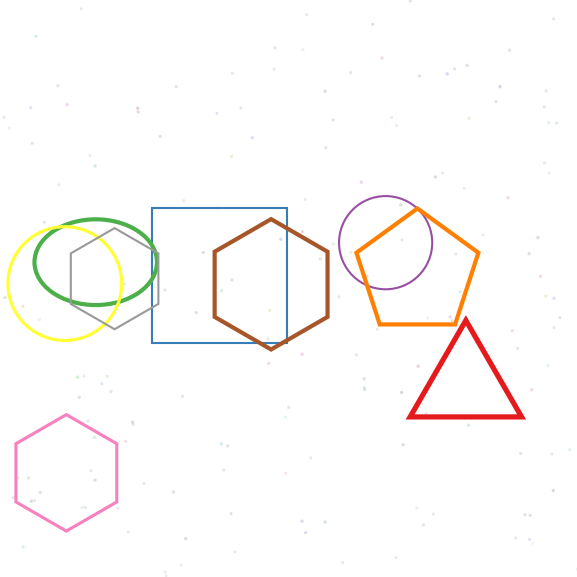[{"shape": "triangle", "thickness": 2.5, "radius": 0.56, "center": [0.807, 0.333]}, {"shape": "square", "thickness": 1, "radius": 0.58, "center": [0.38, 0.522]}, {"shape": "oval", "thickness": 2, "radius": 0.53, "center": [0.166, 0.545]}, {"shape": "circle", "thickness": 1, "radius": 0.4, "center": [0.668, 0.579]}, {"shape": "pentagon", "thickness": 2, "radius": 0.56, "center": [0.723, 0.527]}, {"shape": "circle", "thickness": 1.5, "radius": 0.49, "center": [0.112, 0.508]}, {"shape": "hexagon", "thickness": 2, "radius": 0.56, "center": [0.469, 0.507]}, {"shape": "hexagon", "thickness": 1.5, "radius": 0.5, "center": [0.115, 0.18]}, {"shape": "hexagon", "thickness": 1, "radius": 0.44, "center": [0.198, 0.517]}]